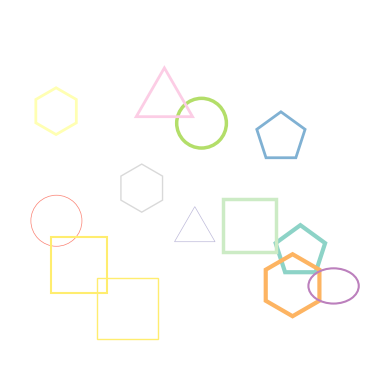[{"shape": "pentagon", "thickness": 3, "radius": 0.34, "center": [0.78, 0.348]}, {"shape": "hexagon", "thickness": 2, "radius": 0.3, "center": [0.146, 0.711]}, {"shape": "triangle", "thickness": 0.5, "radius": 0.3, "center": [0.506, 0.403]}, {"shape": "circle", "thickness": 0.5, "radius": 0.33, "center": [0.147, 0.427]}, {"shape": "pentagon", "thickness": 2, "radius": 0.33, "center": [0.73, 0.644]}, {"shape": "hexagon", "thickness": 3, "radius": 0.4, "center": [0.76, 0.259]}, {"shape": "circle", "thickness": 2.5, "radius": 0.32, "center": [0.523, 0.68]}, {"shape": "triangle", "thickness": 2, "radius": 0.42, "center": [0.427, 0.739]}, {"shape": "hexagon", "thickness": 1, "radius": 0.31, "center": [0.368, 0.511]}, {"shape": "oval", "thickness": 1.5, "radius": 0.33, "center": [0.866, 0.257]}, {"shape": "square", "thickness": 2.5, "radius": 0.35, "center": [0.649, 0.414]}, {"shape": "square", "thickness": 1, "radius": 0.4, "center": [0.331, 0.2]}, {"shape": "square", "thickness": 1.5, "radius": 0.36, "center": [0.204, 0.311]}]